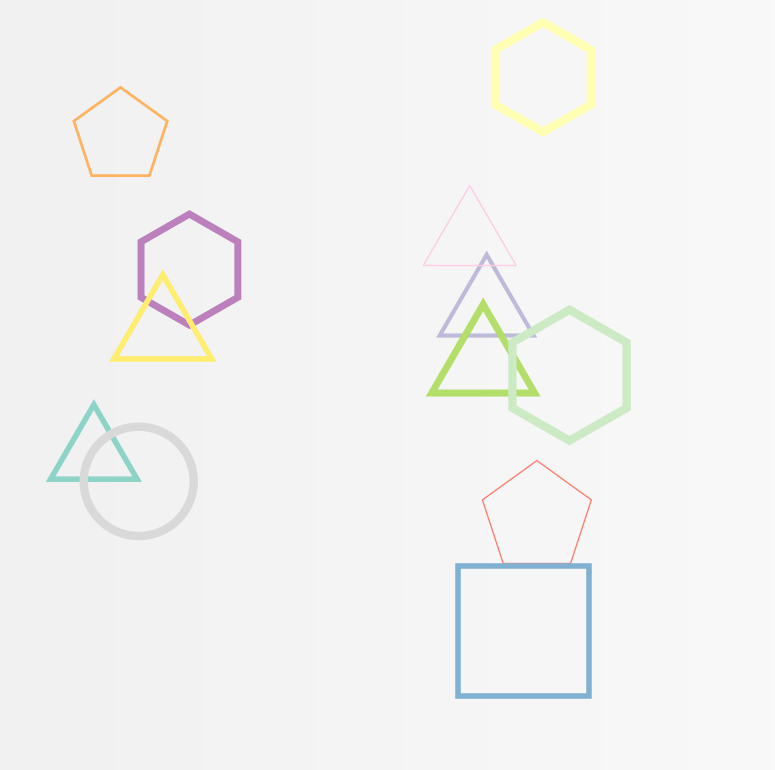[{"shape": "triangle", "thickness": 2, "radius": 0.32, "center": [0.121, 0.41]}, {"shape": "hexagon", "thickness": 3, "radius": 0.36, "center": [0.701, 0.9]}, {"shape": "triangle", "thickness": 1.5, "radius": 0.35, "center": [0.628, 0.599]}, {"shape": "pentagon", "thickness": 0.5, "radius": 0.37, "center": [0.693, 0.328]}, {"shape": "square", "thickness": 2, "radius": 0.42, "center": [0.675, 0.18]}, {"shape": "pentagon", "thickness": 1, "radius": 0.32, "center": [0.156, 0.823]}, {"shape": "triangle", "thickness": 2.5, "radius": 0.38, "center": [0.623, 0.528]}, {"shape": "triangle", "thickness": 0.5, "radius": 0.35, "center": [0.606, 0.69]}, {"shape": "circle", "thickness": 3, "radius": 0.35, "center": [0.179, 0.375]}, {"shape": "hexagon", "thickness": 2.5, "radius": 0.36, "center": [0.244, 0.65]}, {"shape": "hexagon", "thickness": 3, "radius": 0.43, "center": [0.735, 0.513]}, {"shape": "triangle", "thickness": 2, "radius": 0.36, "center": [0.21, 0.57]}]